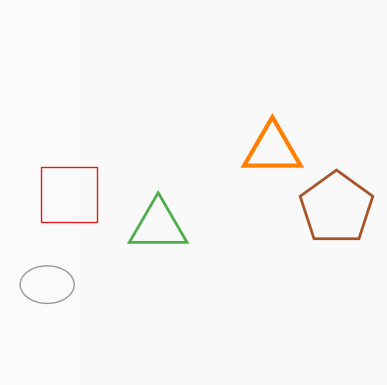[{"shape": "square", "thickness": 1, "radius": 0.36, "center": [0.179, 0.495]}, {"shape": "triangle", "thickness": 2, "radius": 0.43, "center": [0.408, 0.413]}, {"shape": "triangle", "thickness": 3, "radius": 0.42, "center": [0.703, 0.612]}, {"shape": "pentagon", "thickness": 2, "radius": 0.49, "center": [0.868, 0.46]}, {"shape": "oval", "thickness": 1, "radius": 0.35, "center": [0.122, 0.261]}]